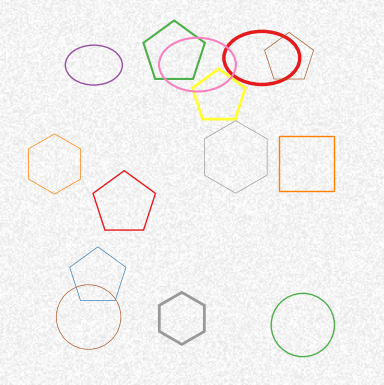[{"shape": "pentagon", "thickness": 1, "radius": 0.43, "center": [0.323, 0.471]}, {"shape": "oval", "thickness": 2.5, "radius": 0.49, "center": [0.68, 0.85]}, {"shape": "pentagon", "thickness": 0.5, "radius": 0.38, "center": [0.254, 0.282]}, {"shape": "pentagon", "thickness": 1.5, "radius": 0.42, "center": [0.452, 0.863]}, {"shape": "circle", "thickness": 1, "radius": 0.41, "center": [0.787, 0.156]}, {"shape": "oval", "thickness": 1, "radius": 0.37, "center": [0.244, 0.831]}, {"shape": "square", "thickness": 1, "radius": 0.36, "center": [0.796, 0.576]}, {"shape": "hexagon", "thickness": 0.5, "radius": 0.39, "center": [0.142, 0.574]}, {"shape": "pentagon", "thickness": 2, "radius": 0.36, "center": [0.569, 0.749]}, {"shape": "pentagon", "thickness": 0.5, "radius": 0.33, "center": [0.751, 0.849]}, {"shape": "circle", "thickness": 0.5, "radius": 0.42, "center": [0.23, 0.176]}, {"shape": "oval", "thickness": 1.5, "radius": 0.5, "center": [0.513, 0.832]}, {"shape": "hexagon", "thickness": 0.5, "radius": 0.47, "center": [0.612, 0.592]}, {"shape": "hexagon", "thickness": 2, "radius": 0.34, "center": [0.472, 0.173]}]